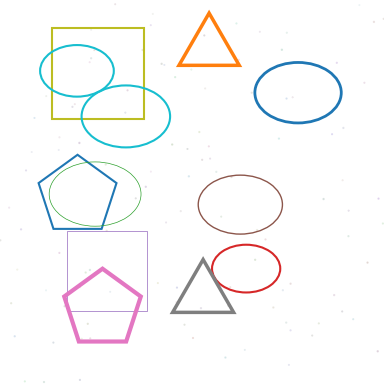[{"shape": "pentagon", "thickness": 1.5, "radius": 0.53, "center": [0.201, 0.492]}, {"shape": "oval", "thickness": 2, "radius": 0.56, "center": [0.774, 0.759]}, {"shape": "triangle", "thickness": 2.5, "radius": 0.45, "center": [0.543, 0.876]}, {"shape": "oval", "thickness": 0.5, "radius": 0.6, "center": [0.247, 0.496]}, {"shape": "oval", "thickness": 1.5, "radius": 0.44, "center": [0.639, 0.302]}, {"shape": "square", "thickness": 0.5, "radius": 0.52, "center": [0.277, 0.297]}, {"shape": "oval", "thickness": 1, "radius": 0.55, "center": [0.624, 0.469]}, {"shape": "pentagon", "thickness": 3, "radius": 0.52, "center": [0.266, 0.198]}, {"shape": "triangle", "thickness": 2.5, "radius": 0.46, "center": [0.528, 0.234]}, {"shape": "square", "thickness": 1.5, "radius": 0.6, "center": [0.254, 0.809]}, {"shape": "oval", "thickness": 1.5, "radius": 0.48, "center": [0.2, 0.816]}, {"shape": "oval", "thickness": 1.5, "radius": 0.57, "center": [0.327, 0.698]}]